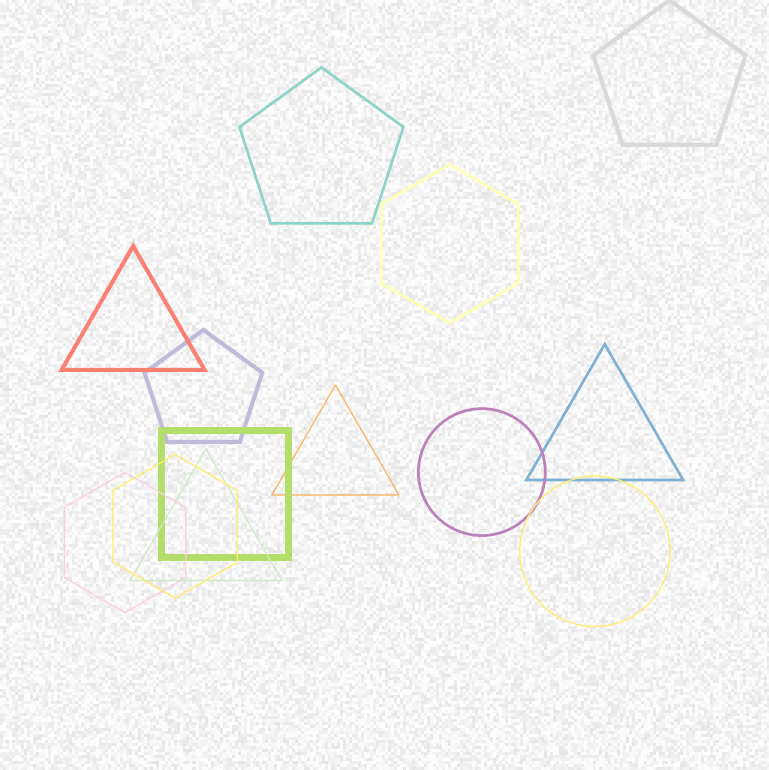[{"shape": "pentagon", "thickness": 1, "radius": 0.56, "center": [0.417, 0.801]}, {"shape": "hexagon", "thickness": 1, "radius": 0.51, "center": [0.584, 0.684]}, {"shape": "pentagon", "thickness": 1.5, "radius": 0.4, "center": [0.264, 0.491]}, {"shape": "triangle", "thickness": 1.5, "radius": 0.54, "center": [0.173, 0.573]}, {"shape": "triangle", "thickness": 1, "radius": 0.59, "center": [0.785, 0.435]}, {"shape": "triangle", "thickness": 0.5, "radius": 0.48, "center": [0.436, 0.405]}, {"shape": "square", "thickness": 2.5, "radius": 0.41, "center": [0.292, 0.359]}, {"shape": "hexagon", "thickness": 0.5, "radius": 0.46, "center": [0.162, 0.296]}, {"shape": "pentagon", "thickness": 1.5, "radius": 0.52, "center": [0.869, 0.896]}, {"shape": "circle", "thickness": 1, "radius": 0.41, "center": [0.626, 0.387]}, {"shape": "triangle", "thickness": 0.5, "radius": 0.57, "center": [0.267, 0.303]}, {"shape": "hexagon", "thickness": 0.5, "radius": 0.47, "center": [0.228, 0.317]}, {"shape": "circle", "thickness": 0.5, "radius": 0.49, "center": [0.773, 0.284]}]